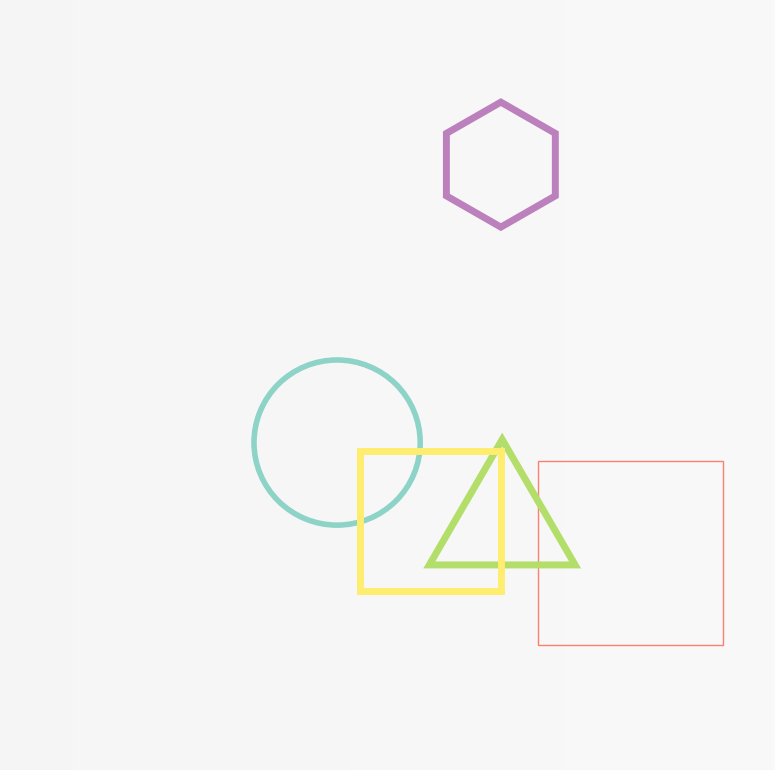[{"shape": "circle", "thickness": 2, "radius": 0.54, "center": [0.435, 0.425]}, {"shape": "square", "thickness": 0.5, "radius": 0.6, "center": [0.813, 0.282]}, {"shape": "triangle", "thickness": 2.5, "radius": 0.54, "center": [0.648, 0.321]}, {"shape": "hexagon", "thickness": 2.5, "radius": 0.41, "center": [0.646, 0.786]}, {"shape": "square", "thickness": 2.5, "radius": 0.46, "center": [0.555, 0.324]}]